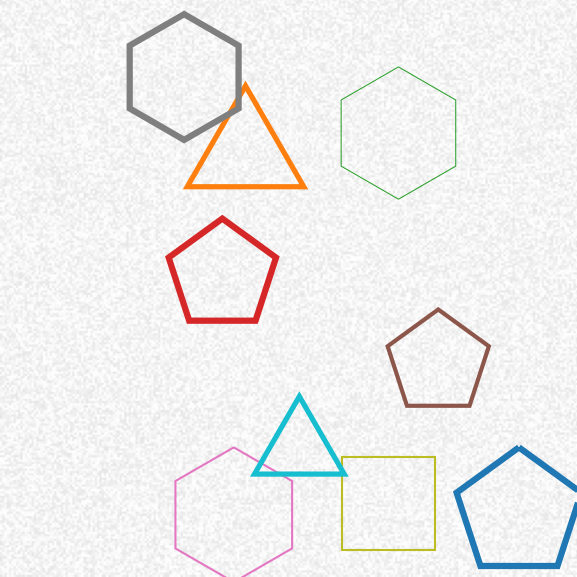[{"shape": "pentagon", "thickness": 3, "radius": 0.57, "center": [0.899, 0.111]}, {"shape": "triangle", "thickness": 2.5, "radius": 0.58, "center": [0.425, 0.734]}, {"shape": "hexagon", "thickness": 0.5, "radius": 0.57, "center": [0.69, 0.769]}, {"shape": "pentagon", "thickness": 3, "radius": 0.49, "center": [0.385, 0.523]}, {"shape": "pentagon", "thickness": 2, "radius": 0.46, "center": [0.759, 0.371]}, {"shape": "hexagon", "thickness": 1, "radius": 0.58, "center": [0.405, 0.108]}, {"shape": "hexagon", "thickness": 3, "radius": 0.54, "center": [0.319, 0.866]}, {"shape": "square", "thickness": 1, "radius": 0.4, "center": [0.673, 0.127]}, {"shape": "triangle", "thickness": 2.5, "radius": 0.45, "center": [0.518, 0.223]}]